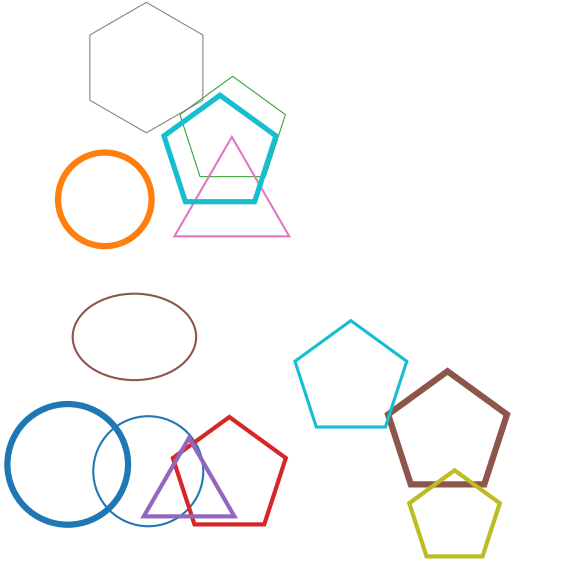[{"shape": "circle", "thickness": 1, "radius": 0.48, "center": [0.257, 0.183]}, {"shape": "circle", "thickness": 3, "radius": 0.52, "center": [0.117, 0.195]}, {"shape": "circle", "thickness": 3, "radius": 0.41, "center": [0.181, 0.654]}, {"shape": "pentagon", "thickness": 0.5, "radius": 0.48, "center": [0.403, 0.771]}, {"shape": "pentagon", "thickness": 2, "radius": 0.51, "center": [0.397, 0.174]}, {"shape": "triangle", "thickness": 2, "radius": 0.45, "center": [0.327, 0.15]}, {"shape": "oval", "thickness": 1, "radius": 0.53, "center": [0.233, 0.416]}, {"shape": "pentagon", "thickness": 3, "radius": 0.54, "center": [0.775, 0.248]}, {"shape": "triangle", "thickness": 1, "radius": 0.57, "center": [0.401, 0.647]}, {"shape": "hexagon", "thickness": 0.5, "radius": 0.56, "center": [0.253, 0.882]}, {"shape": "pentagon", "thickness": 2, "radius": 0.41, "center": [0.787, 0.102]}, {"shape": "pentagon", "thickness": 2.5, "radius": 0.51, "center": [0.381, 0.732]}, {"shape": "pentagon", "thickness": 1.5, "radius": 0.51, "center": [0.608, 0.342]}]